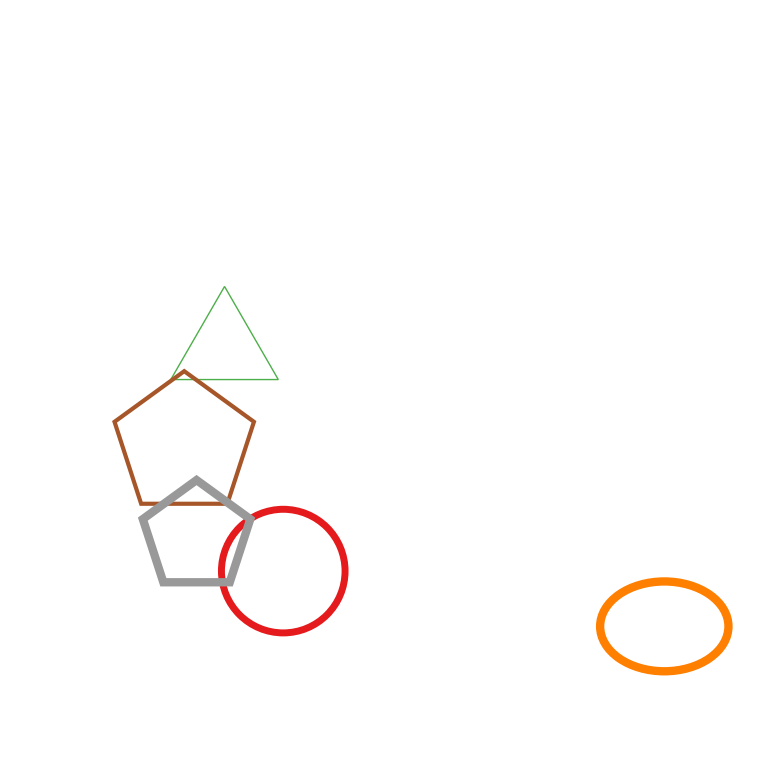[{"shape": "circle", "thickness": 2.5, "radius": 0.4, "center": [0.368, 0.258]}, {"shape": "triangle", "thickness": 0.5, "radius": 0.4, "center": [0.292, 0.547]}, {"shape": "oval", "thickness": 3, "radius": 0.42, "center": [0.863, 0.187]}, {"shape": "pentagon", "thickness": 1.5, "radius": 0.48, "center": [0.239, 0.423]}, {"shape": "pentagon", "thickness": 3, "radius": 0.37, "center": [0.255, 0.303]}]